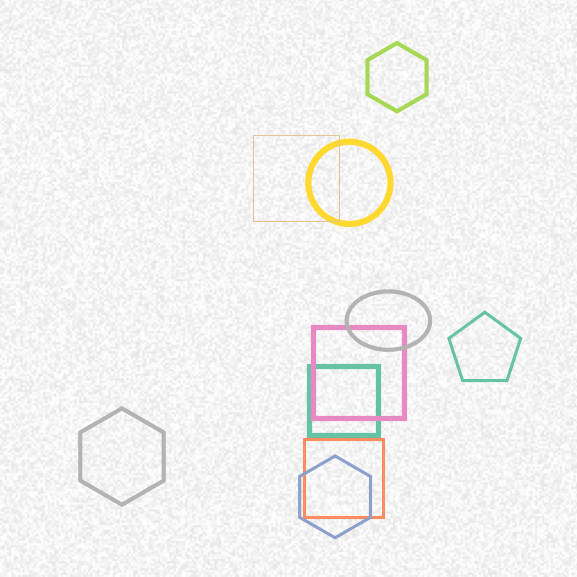[{"shape": "pentagon", "thickness": 1.5, "radius": 0.33, "center": [0.839, 0.393]}, {"shape": "square", "thickness": 2.5, "radius": 0.3, "center": [0.595, 0.306]}, {"shape": "square", "thickness": 1.5, "radius": 0.34, "center": [0.595, 0.172]}, {"shape": "hexagon", "thickness": 1.5, "radius": 0.35, "center": [0.58, 0.139]}, {"shape": "square", "thickness": 2.5, "radius": 0.39, "center": [0.62, 0.354]}, {"shape": "hexagon", "thickness": 2, "radius": 0.3, "center": [0.688, 0.866]}, {"shape": "circle", "thickness": 3, "radius": 0.36, "center": [0.605, 0.683]}, {"shape": "square", "thickness": 0.5, "radius": 0.37, "center": [0.513, 0.691]}, {"shape": "hexagon", "thickness": 2, "radius": 0.42, "center": [0.211, 0.209]}, {"shape": "oval", "thickness": 2, "radius": 0.36, "center": [0.673, 0.444]}]